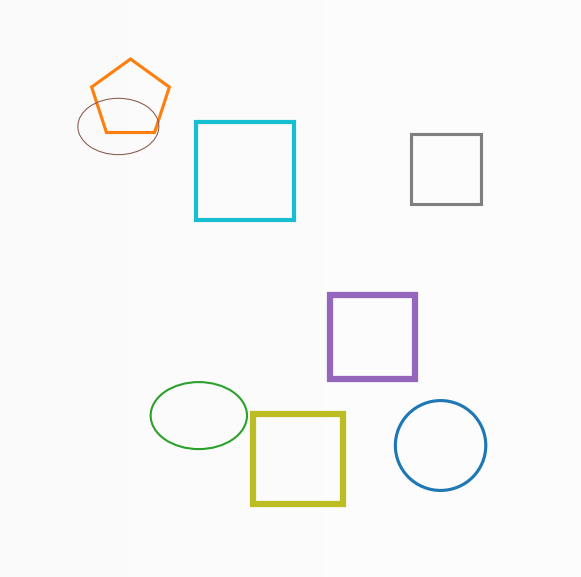[{"shape": "circle", "thickness": 1.5, "radius": 0.39, "center": [0.758, 0.228]}, {"shape": "pentagon", "thickness": 1.5, "radius": 0.35, "center": [0.225, 0.827]}, {"shape": "oval", "thickness": 1, "radius": 0.41, "center": [0.342, 0.279]}, {"shape": "square", "thickness": 3, "radius": 0.36, "center": [0.641, 0.416]}, {"shape": "oval", "thickness": 0.5, "radius": 0.35, "center": [0.204, 0.78]}, {"shape": "square", "thickness": 1.5, "radius": 0.3, "center": [0.767, 0.706]}, {"shape": "square", "thickness": 3, "radius": 0.39, "center": [0.513, 0.204]}, {"shape": "square", "thickness": 2, "radius": 0.42, "center": [0.421, 0.703]}]